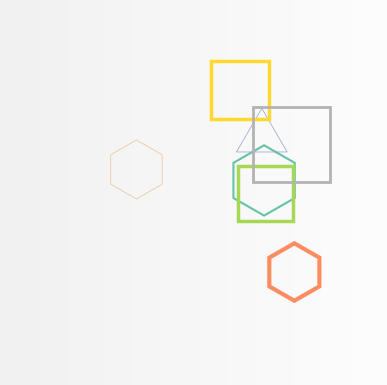[{"shape": "hexagon", "thickness": 1.5, "radius": 0.46, "center": [0.682, 0.531]}, {"shape": "hexagon", "thickness": 3, "radius": 0.37, "center": [0.76, 0.293]}, {"shape": "triangle", "thickness": 0.5, "radius": 0.38, "center": [0.676, 0.643]}, {"shape": "square", "thickness": 2.5, "radius": 0.36, "center": [0.685, 0.499]}, {"shape": "square", "thickness": 2.5, "radius": 0.38, "center": [0.619, 0.766]}, {"shape": "hexagon", "thickness": 0.5, "radius": 0.38, "center": [0.352, 0.56]}, {"shape": "square", "thickness": 2, "radius": 0.49, "center": [0.752, 0.625]}]